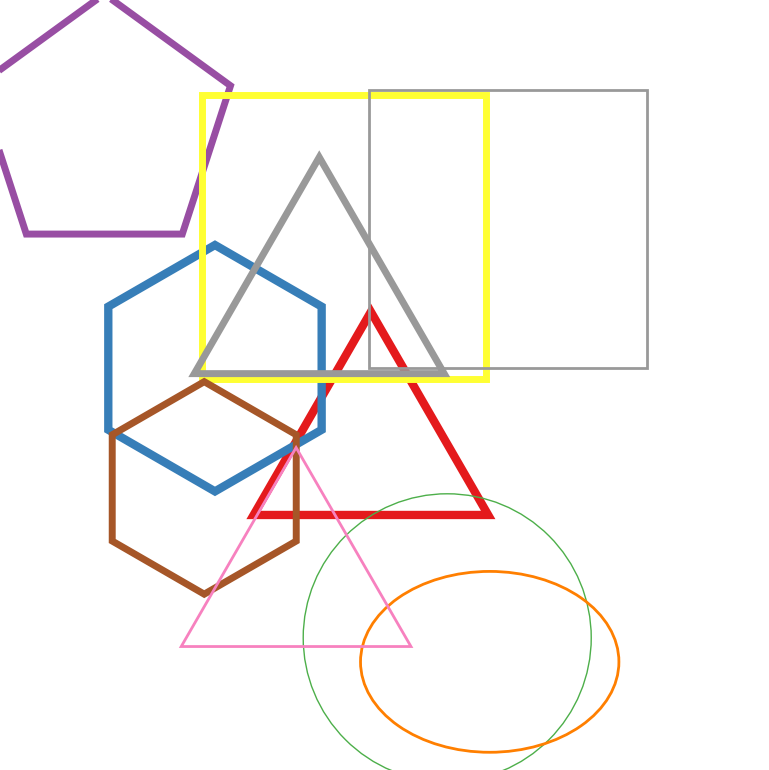[{"shape": "triangle", "thickness": 3, "radius": 0.88, "center": [0.482, 0.419]}, {"shape": "hexagon", "thickness": 3, "radius": 0.8, "center": [0.279, 0.522]}, {"shape": "circle", "thickness": 0.5, "radius": 0.94, "center": [0.581, 0.172]}, {"shape": "pentagon", "thickness": 2.5, "radius": 0.86, "center": [0.135, 0.835]}, {"shape": "oval", "thickness": 1, "radius": 0.84, "center": [0.636, 0.14]}, {"shape": "square", "thickness": 2.5, "radius": 0.92, "center": [0.447, 0.692]}, {"shape": "hexagon", "thickness": 2.5, "radius": 0.69, "center": [0.265, 0.366]}, {"shape": "triangle", "thickness": 1, "radius": 0.86, "center": [0.385, 0.246]}, {"shape": "square", "thickness": 1, "radius": 0.9, "center": [0.66, 0.703]}, {"shape": "triangle", "thickness": 2.5, "radius": 0.94, "center": [0.415, 0.608]}]